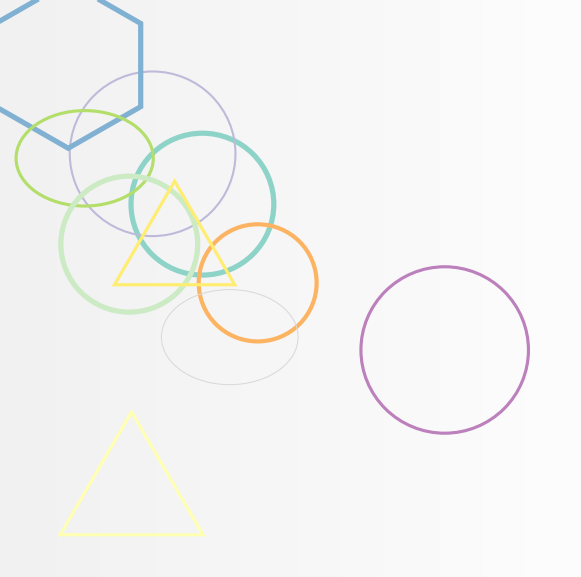[{"shape": "circle", "thickness": 2.5, "radius": 0.61, "center": [0.348, 0.646]}, {"shape": "triangle", "thickness": 1.5, "radius": 0.71, "center": [0.226, 0.144]}, {"shape": "circle", "thickness": 1, "radius": 0.71, "center": [0.263, 0.733]}, {"shape": "hexagon", "thickness": 2.5, "radius": 0.72, "center": [0.117, 0.886]}, {"shape": "circle", "thickness": 2, "radius": 0.51, "center": [0.443, 0.509]}, {"shape": "oval", "thickness": 1.5, "radius": 0.59, "center": [0.146, 0.725]}, {"shape": "oval", "thickness": 0.5, "radius": 0.59, "center": [0.395, 0.415]}, {"shape": "circle", "thickness": 1.5, "radius": 0.72, "center": [0.765, 0.393]}, {"shape": "circle", "thickness": 2.5, "radius": 0.59, "center": [0.222, 0.576]}, {"shape": "triangle", "thickness": 1.5, "radius": 0.6, "center": [0.3, 0.566]}]